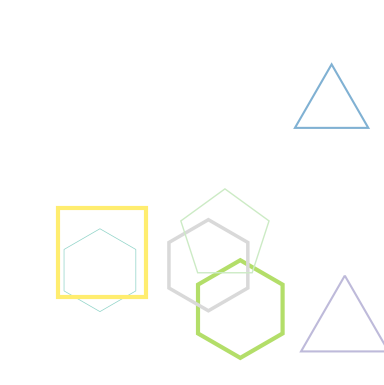[{"shape": "hexagon", "thickness": 0.5, "radius": 0.54, "center": [0.26, 0.298]}, {"shape": "triangle", "thickness": 1.5, "radius": 0.66, "center": [0.896, 0.153]}, {"shape": "triangle", "thickness": 1.5, "radius": 0.55, "center": [0.861, 0.723]}, {"shape": "hexagon", "thickness": 3, "radius": 0.63, "center": [0.624, 0.197]}, {"shape": "hexagon", "thickness": 2.5, "radius": 0.59, "center": [0.541, 0.311]}, {"shape": "pentagon", "thickness": 1, "radius": 0.6, "center": [0.584, 0.389]}, {"shape": "square", "thickness": 3, "radius": 0.58, "center": [0.265, 0.344]}]